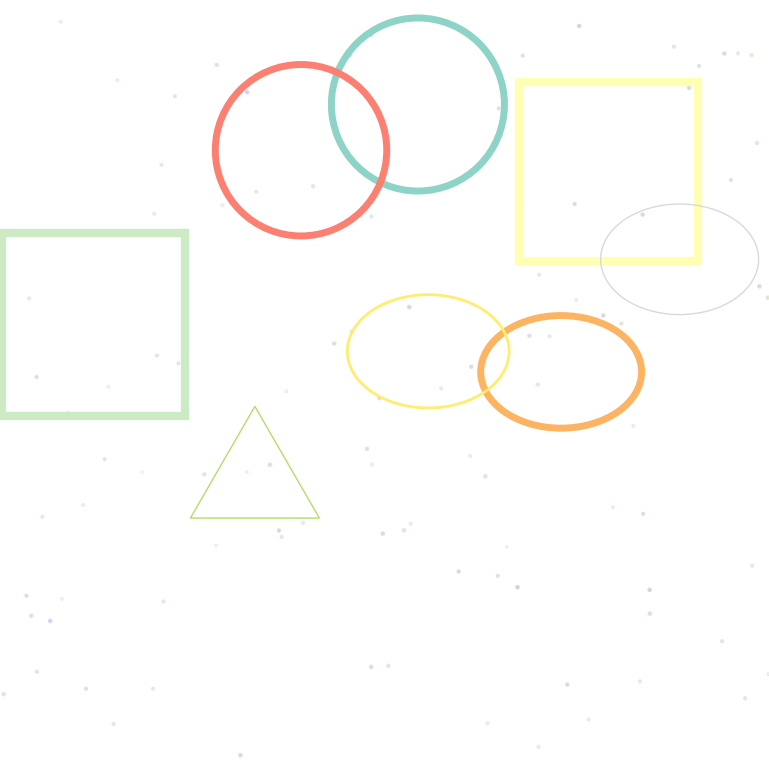[{"shape": "circle", "thickness": 2.5, "radius": 0.56, "center": [0.543, 0.864]}, {"shape": "square", "thickness": 3, "radius": 0.58, "center": [0.79, 0.778]}, {"shape": "circle", "thickness": 2.5, "radius": 0.56, "center": [0.391, 0.805]}, {"shape": "oval", "thickness": 2.5, "radius": 0.52, "center": [0.729, 0.517]}, {"shape": "triangle", "thickness": 0.5, "radius": 0.48, "center": [0.331, 0.376]}, {"shape": "oval", "thickness": 0.5, "radius": 0.51, "center": [0.883, 0.663]}, {"shape": "square", "thickness": 3, "radius": 0.59, "center": [0.121, 0.578]}, {"shape": "oval", "thickness": 1, "radius": 0.53, "center": [0.556, 0.544]}]